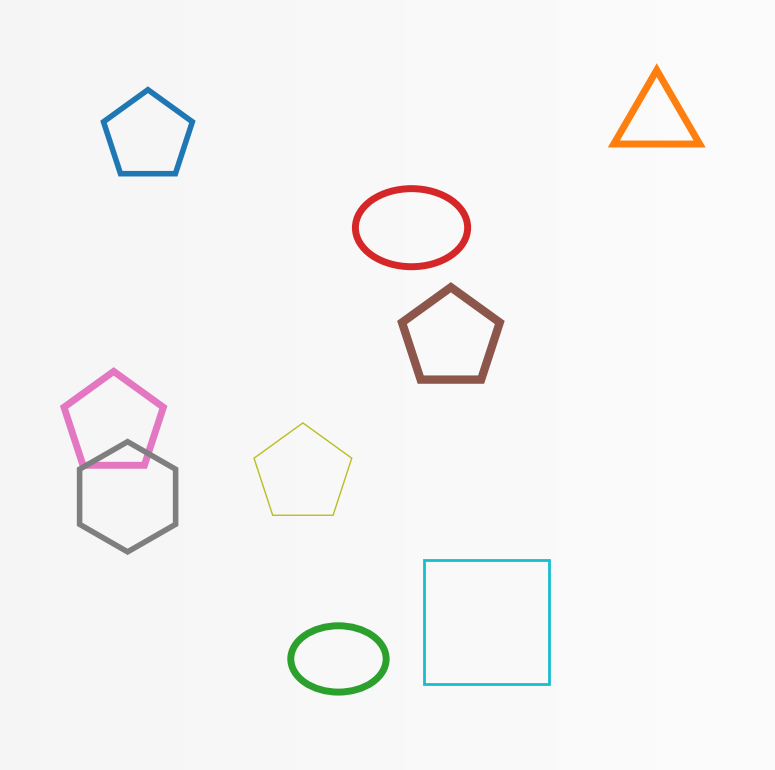[{"shape": "pentagon", "thickness": 2, "radius": 0.3, "center": [0.191, 0.823]}, {"shape": "triangle", "thickness": 2.5, "radius": 0.32, "center": [0.847, 0.845]}, {"shape": "oval", "thickness": 2.5, "radius": 0.31, "center": [0.437, 0.144]}, {"shape": "oval", "thickness": 2.5, "radius": 0.36, "center": [0.531, 0.704]}, {"shape": "pentagon", "thickness": 3, "radius": 0.33, "center": [0.582, 0.561]}, {"shape": "pentagon", "thickness": 2.5, "radius": 0.34, "center": [0.147, 0.45]}, {"shape": "hexagon", "thickness": 2, "radius": 0.36, "center": [0.165, 0.355]}, {"shape": "pentagon", "thickness": 0.5, "radius": 0.33, "center": [0.391, 0.384]}, {"shape": "square", "thickness": 1, "radius": 0.4, "center": [0.628, 0.193]}]